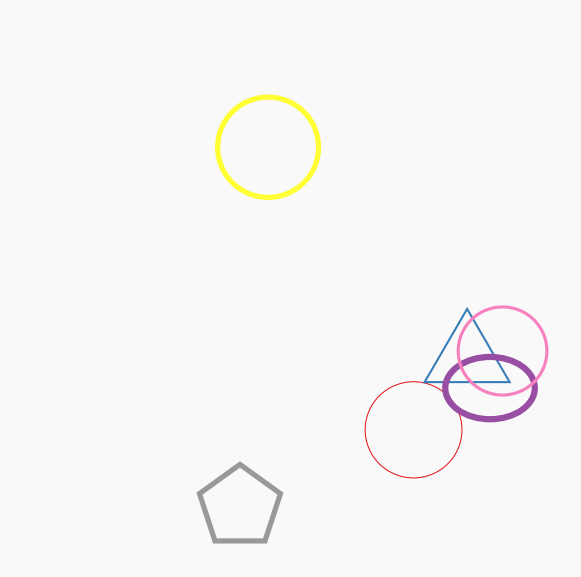[{"shape": "circle", "thickness": 0.5, "radius": 0.42, "center": [0.712, 0.255]}, {"shape": "triangle", "thickness": 1, "radius": 0.42, "center": [0.804, 0.38]}, {"shape": "oval", "thickness": 3, "radius": 0.39, "center": [0.843, 0.327]}, {"shape": "circle", "thickness": 2.5, "radius": 0.43, "center": [0.461, 0.744]}, {"shape": "circle", "thickness": 1.5, "radius": 0.38, "center": [0.865, 0.391]}, {"shape": "pentagon", "thickness": 2.5, "radius": 0.37, "center": [0.413, 0.122]}]